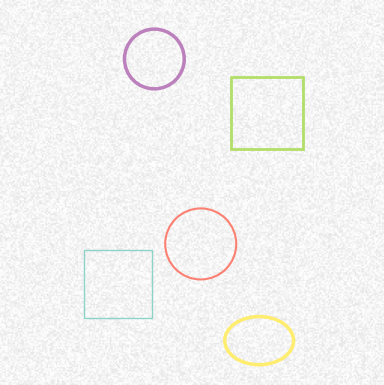[{"shape": "square", "thickness": 1, "radius": 0.44, "center": [0.307, 0.261]}, {"shape": "circle", "thickness": 1.5, "radius": 0.46, "center": [0.521, 0.366]}, {"shape": "square", "thickness": 2, "radius": 0.47, "center": [0.694, 0.706]}, {"shape": "circle", "thickness": 2.5, "radius": 0.39, "center": [0.401, 0.847]}, {"shape": "oval", "thickness": 2.5, "radius": 0.45, "center": [0.673, 0.115]}]